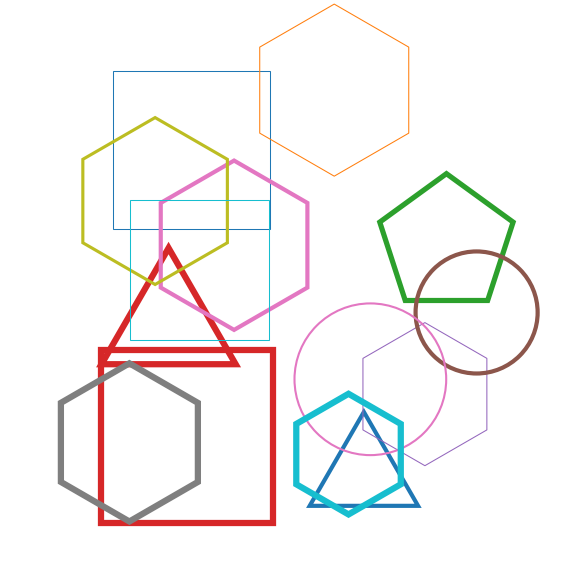[{"shape": "triangle", "thickness": 2, "radius": 0.54, "center": [0.63, 0.177]}, {"shape": "square", "thickness": 0.5, "radius": 0.68, "center": [0.332, 0.74]}, {"shape": "hexagon", "thickness": 0.5, "radius": 0.74, "center": [0.579, 0.843]}, {"shape": "pentagon", "thickness": 2.5, "radius": 0.61, "center": [0.773, 0.577]}, {"shape": "triangle", "thickness": 3, "radius": 0.67, "center": [0.292, 0.436]}, {"shape": "square", "thickness": 3, "radius": 0.75, "center": [0.324, 0.243]}, {"shape": "hexagon", "thickness": 0.5, "radius": 0.62, "center": [0.736, 0.317]}, {"shape": "circle", "thickness": 2, "radius": 0.53, "center": [0.825, 0.458]}, {"shape": "hexagon", "thickness": 2, "radius": 0.73, "center": [0.405, 0.574]}, {"shape": "circle", "thickness": 1, "radius": 0.66, "center": [0.641, 0.342]}, {"shape": "hexagon", "thickness": 3, "radius": 0.68, "center": [0.224, 0.233]}, {"shape": "hexagon", "thickness": 1.5, "radius": 0.72, "center": [0.269, 0.651]}, {"shape": "hexagon", "thickness": 3, "radius": 0.52, "center": [0.604, 0.213]}, {"shape": "square", "thickness": 0.5, "radius": 0.6, "center": [0.346, 0.532]}]